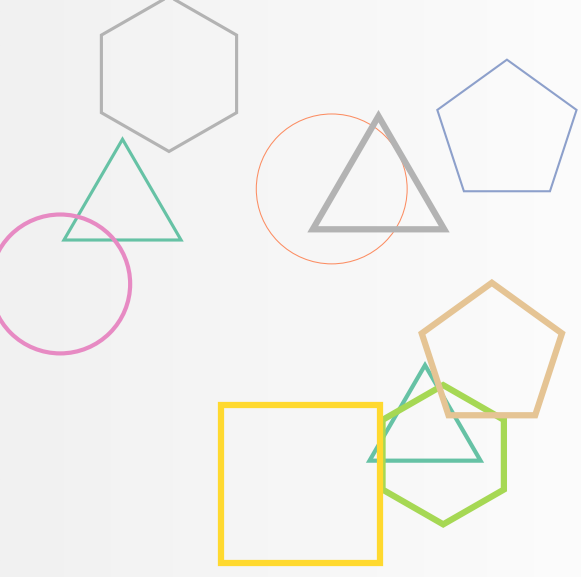[{"shape": "triangle", "thickness": 1.5, "radius": 0.58, "center": [0.211, 0.642]}, {"shape": "triangle", "thickness": 2, "radius": 0.55, "center": [0.731, 0.257]}, {"shape": "circle", "thickness": 0.5, "radius": 0.65, "center": [0.571, 0.672]}, {"shape": "pentagon", "thickness": 1, "radius": 0.63, "center": [0.872, 0.77]}, {"shape": "circle", "thickness": 2, "radius": 0.6, "center": [0.104, 0.507]}, {"shape": "hexagon", "thickness": 3, "radius": 0.6, "center": [0.763, 0.212]}, {"shape": "square", "thickness": 3, "radius": 0.68, "center": [0.516, 0.161]}, {"shape": "pentagon", "thickness": 3, "radius": 0.63, "center": [0.846, 0.383]}, {"shape": "triangle", "thickness": 3, "radius": 0.65, "center": [0.651, 0.667]}, {"shape": "hexagon", "thickness": 1.5, "radius": 0.67, "center": [0.291, 0.871]}]